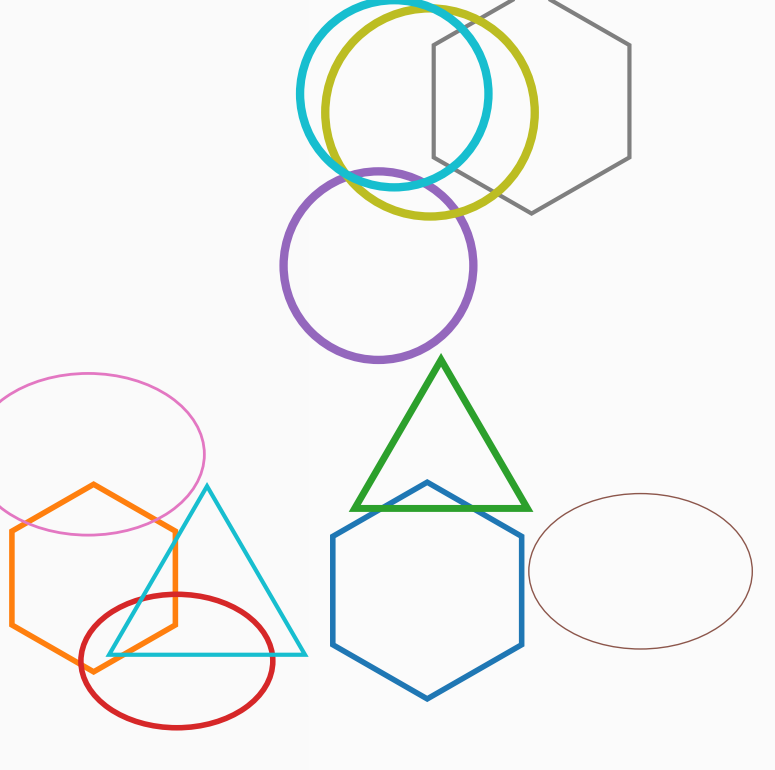[{"shape": "hexagon", "thickness": 2, "radius": 0.7, "center": [0.551, 0.233]}, {"shape": "hexagon", "thickness": 2, "radius": 0.61, "center": [0.121, 0.249]}, {"shape": "triangle", "thickness": 2.5, "radius": 0.64, "center": [0.569, 0.404]}, {"shape": "oval", "thickness": 2, "radius": 0.62, "center": [0.228, 0.142]}, {"shape": "circle", "thickness": 3, "radius": 0.61, "center": [0.488, 0.655]}, {"shape": "oval", "thickness": 0.5, "radius": 0.72, "center": [0.827, 0.258]}, {"shape": "oval", "thickness": 1, "radius": 0.75, "center": [0.114, 0.41]}, {"shape": "hexagon", "thickness": 1.5, "radius": 0.73, "center": [0.686, 0.868]}, {"shape": "circle", "thickness": 3, "radius": 0.68, "center": [0.555, 0.854]}, {"shape": "circle", "thickness": 3, "radius": 0.61, "center": [0.509, 0.878]}, {"shape": "triangle", "thickness": 1.5, "radius": 0.73, "center": [0.267, 0.223]}]